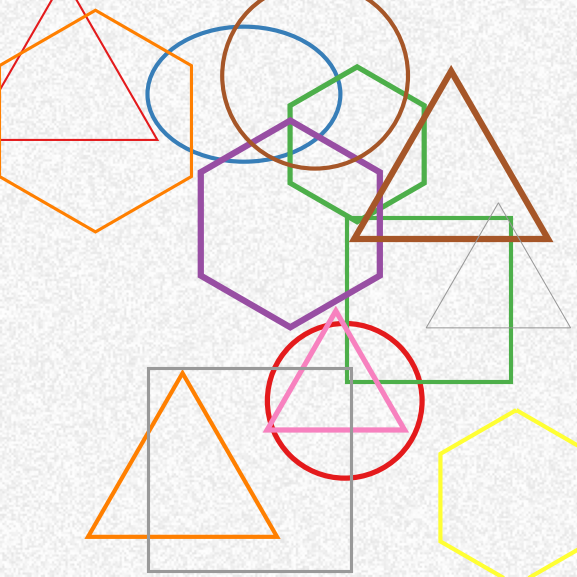[{"shape": "circle", "thickness": 2.5, "radius": 0.67, "center": [0.597, 0.305]}, {"shape": "triangle", "thickness": 1, "radius": 0.93, "center": [0.111, 0.85]}, {"shape": "oval", "thickness": 2, "radius": 0.84, "center": [0.422, 0.836]}, {"shape": "square", "thickness": 2, "radius": 0.71, "center": [0.743, 0.48]}, {"shape": "hexagon", "thickness": 2.5, "radius": 0.67, "center": [0.618, 0.749]}, {"shape": "hexagon", "thickness": 3, "radius": 0.89, "center": [0.503, 0.611]}, {"shape": "triangle", "thickness": 2, "radius": 0.94, "center": [0.316, 0.164]}, {"shape": "hexagon", "thickness": 1.5, "radius": 0.96, "center": [0.165, 0.789]}, {"shape": "hexagon", "thickness": 2, "radius": 0.76, "center": [0.894, 0.137]}, {"shape": "triangle", "thickness": 3, "radius": 0.97, "center": [0.781, 0.682]}, {"shape": "circle", "thickness": 2, "radius": 0.8, "center": [0.546, 0.868]}, {"shape": "triangle", "thickness": 2.5, "radius": 0.69, "center": [0.582, 0.323]}, {"shape": "square", "thickness": 1.5, "radius": 0.88, "center": [0.432, 0.186]}, {"shape": "triangle", "thickness": 0.5, "radius": 0.72, "center": [0.863, 0.504]}]